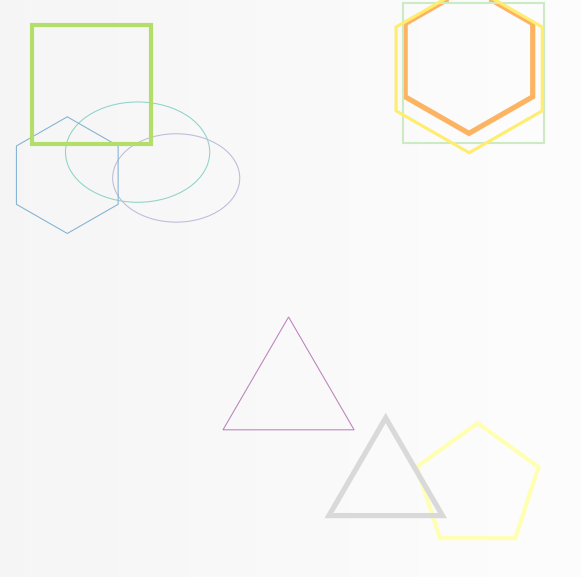[{"shape": "oval", "thickness": 0.5, "radius": 0.62, "center": [0.237, 0.736]}, {"shape": "pentagon", "thickness": 2, "radius": 0.55, "center": [0.822, 0.156]}, {"shape": "oval", "thickness": 0.5, "radius": 0.55, "center": [0.303, 0.691]}, {"shape": "hexagon", "thickness": 0.5, "radius": 0.51, "center": [0.116, 0.696]}, {"shape": "hexagon", "thickness": 2.5, "radius": 0.63, "center": [0.807, 0.895]}, {"shape": "square", "thickness": 2, "radius": 0.51, "center": [0.157, 0.853]}, {"shape": "triangle", "thickness": 2.5, "radius": 0.56, "center": [0.664, 0.163]}, {"shape": "triangle", "thickness": 0.5, "radius": 0.65, "center": [0.496, 0.32]}, {"shape": "square", "thickness": 1, "radius": 0.61, "center": [0.814, 0.873]}, {"shape": "hexagon", "thickness": 1.5, "radius": 0.73, "center": [0.807, 0.88]}]